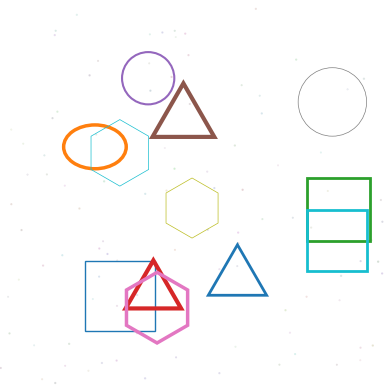[{"shape": "triangle", "thickness": 2, "radius": 0.44, "center": [0.617, 0.277]}, {"shape": "square", "thickness": 1, "radius": 0.46, "center": [0.311, 0.232]}, {"shape": "oval", "thickness": 2.5, "radius": 0.41, "center": [0.247, 0.619]}, {"shape": "square", "thickness": 2, "radius": 0.41, "center": [0.878, 0.456]}, {"shape": "triangle", "thickness": 3, "radius": 0.42, "center": [0.398, 0.24]}, {"shape": "circle", "thickness": 1.5, "radius": 0.34, "center": [0.385, 0.797]}, {"shape": "triangle", "thickness": 3, "radius": 0.46, "center": [0.476, 0.691]}, {"shape": "hexagon", "thickness": 2.5, "radius": 0.46, "center": [0.408, 0.201]}, {"shape": "circle", "thickness": 0.5, "radius": 0.44, "center": [0.863, 0.735]}, {"shape": "hexagon", "thickness": 0.5, "radius": 0.39, "center": [0.499, 0.46]}, {"shape": "hexagon", "thickness": 0.5, "radius": 0.43, "center": [0.311, 0.603]}, {"shape": "square", "thickness": 2, "radius": 0.39, "center": [0.876, 0.375]}]